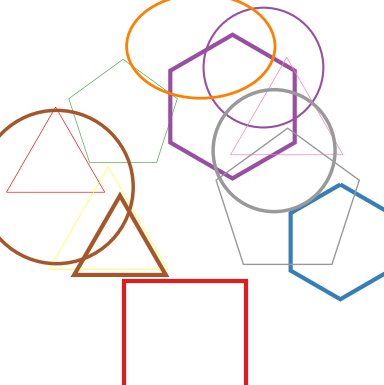[{"shape": "square", "thickness": 3, "radius": 0.79, "center": [0.48, 0.113]}, {"shape": "triangle", "thickness": 0.5, "radius": 0.74, "center": [0.144, 0.574]}, {"shape": "hexagon", "thickness": 3, "radius": 0.75, "center": [0.884, 0.372]}, {"shape": "pentagon", "thickness": 0.5, "radius": 0.74, "center": [0.32, 0.698]}, {"shape": "circle", "thickness": 1.5, "radius": 0.78, "center": [0.684, 0.824]}, {"shape": "hexagon", "thickness": 3, "radius": 0.93, "center": [0.604, 0.723]}, {"shape": "oval", "thickness": 2, "radius": 0.96, "center": [0.522, 0.88]}, {"shape": "triangle", "thickness": 0.5, "radius": 0.89, "center": [0.281, 0.389]}, {"shape": "triangle", "thickness": 3, "radius": 0.69, "center": [0.312, 0.355]}, {"shape": "circle", "thickness": 2.5, "radius": 1.0, "center": [0.147, 0.514]}, {"shape": "triangle", "thickness": 0.5, "radius": 0.84, "center": [0.745, 0.682]}, {"shape": "pentagon", "thickness": 1, "radius": 0.98, "center": [0.747, 0.471]}, {"shape": "circle", "thickness": 2.5, "radius": 0.79, "center": [0.712, 0.609]}]